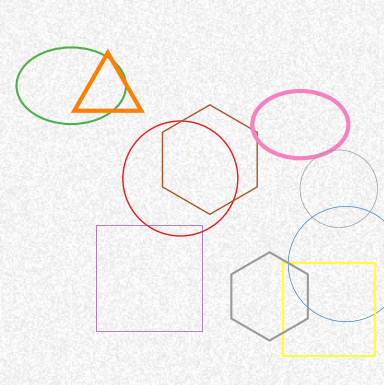[{"shape": "circle", "thickness": 1, "radius": 0.75, "center": [0.468, 0.536]}, {"shape": "circle", "thickness": 0.5, "radius": 0.75, "center": [0.898, 0.314]}, {"shape": "oval", "thickness": 1.5, "radius": 0.71, "center": [0.185, 0.777]}, {"shape": "square", "thickness": 0.5, "radius": 0.68, "center": [0.387, 0.278]}, {"shape": "triangle", "thickness": 3, "radius": 0.5, "center": [0.28, 0.763]}, {"shape": "square", "thickness": 1.5, "radius": 0.6, "center": [0.854, 0.196]}, {"shape": "hexagon", "thickness": 1, "radius": 0.71, "center": [0.545, 0.585]}, {"shape": "oval", "thickness": 3, "radius": 0.62, "center": [0.78, 0.676]}, {"shape": "circle", "thickness": 0.5, "radius": 0.5, "center": [0.88, 0.51]}, {"shape": "hexagon", "thickness": 1.5, "radius": 0.57, "center": [0.7, 0.23]}]